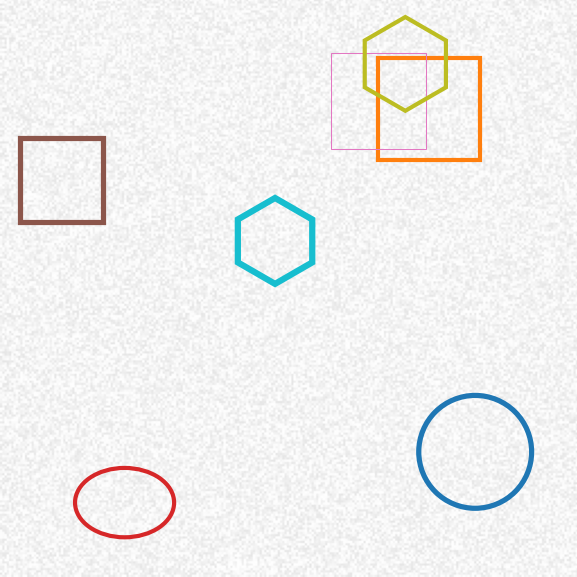[{"shape": "circle", "thickness": 2.5, "radius": 0.49, "center": [0.823, 0.217]}, {"shape": "square", "thickness": 2, "radius": 0.44, "center": [0.743, 0.811]}, {"shape": "oval", "thickness": 2, "radius": 0.43, "center": [0.216, 0.129]}, {"shape": "square", "thickness": 2.5, "radius": 0.36, "center": [0.106, 0.688]}, {"shape": "square", "thickness": 0.5, "radius": 0.42, "center": [0.655, 0.825]}, {"shape": "hexagon", "thickness": 2, "radius": 0.41, "center": [0.702, 0.888]}, {"shape": "hexagon", "thickness": 3, "radius": 0.37, "center": [0.476, 0.582]}]